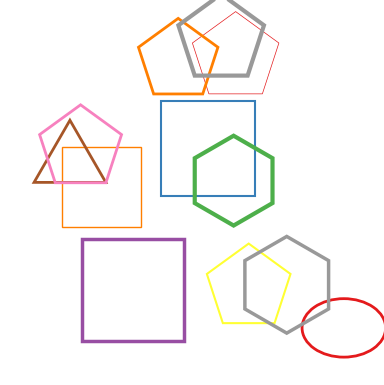[{"shape": "oval", "thickness": 2, "radius": 0.54, "center": [0.893, 0.148]}, {"shape": "pentagon", "thickness": 0.5, "radius": 0.59, "center": [0.612, 0.852]}, {"shape": "square", "thickness": 1.5, "radius": 0.61, "center": [0.541, 0.615]}, {"shape": "hexagon", "thickness": 3, "radius": 0.58, "center": [0.607, 0.531]}, {"shape": "square", "thickness": 2.5, "radius": 0.66, "center": [0.345, 0.247]}, {"shape": "pentagon", "thickness": 2, "radius": 0.54, "center": [0.463, 0.844]}, {"shape": "square", "thickness": 1, "radius": 0.52, "center": [0.264, 0.514]}, {"shape": "pentagon", "thickness": 1.5, "radius": 0.57, "center": [0.646, 0.253]}, {"shape": "triangle", "thickness": 2, "radius": 0.54, "center": [0.182, 0.58]}, {"shape": "pentagon", "thickness": 2, "radius": 0.56, "center": [0.209, 0.616]}, {"shape": "hexagon", "thickness": 2.5, "radius": 0.63, "center": [0.745, 0.26]}, {"shape": "pentagon", "thickness": 3, "radius": 0.58, "center": [0.574, 0.898]}]